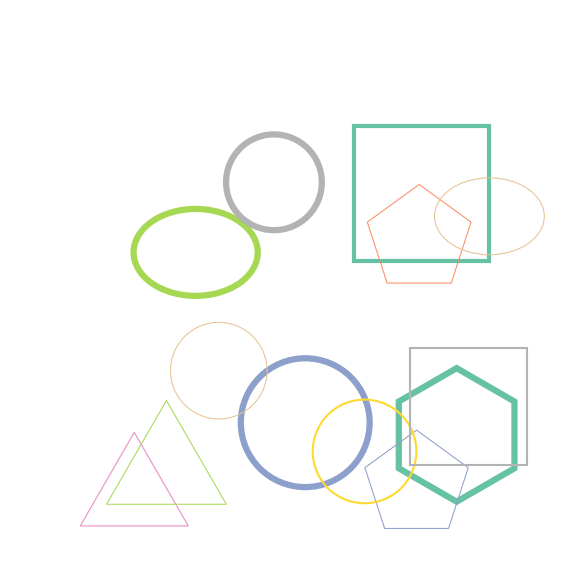[{"shape": "square", "thickness": 2, "radius": 0.59, "center": [0.729, 0.664]}, {"shape": "hexagon", "thickness": 3, "radius": 0.58, "center": [0.791, 0.246]}, {"shape": "pentagon", "thickness": 0.5, "radius": 0.47, "center": [0.726, 0.585]}, {"shape": "circle", "thickness": 3, "radius": 0.56, "center": [0.529, 0.267]}, {"shape": "pentagon", "thickness": 0.5, "radius": 0.47, "center": [0.721, 0.16]}, {"shape": "triangle", "thickness": 0.5, "radius": 0.54, "center": [0.233, 0.142]}, {"shape": "triangle", "thickness": 0.5, "radius": 0.6, "center": [0.288, 0.186]}, {"shape": "oval", "thickness": 3, "radius": 0.54, "center": [0.339, 0.562]}, {"shape": "circle", "thickness": 1, "radius": 0.45, "center": [0.631, 0.217]}, {"shape": "oval", "thickness": 0.5, "radius": 0.48, "center": [0.847, 0.625]}, {"shape": "circle", "thickness": 0.5, "radius": 0.42, "center": [0.379, 0.357]}, {"shape": "square", "thickness": 1, "radius": 0.51, "center": [0.811, 0.295]}, {"shape": "circle", "thickness": 3, "radius": 0.41, "center": [0.474, 0.683]}]